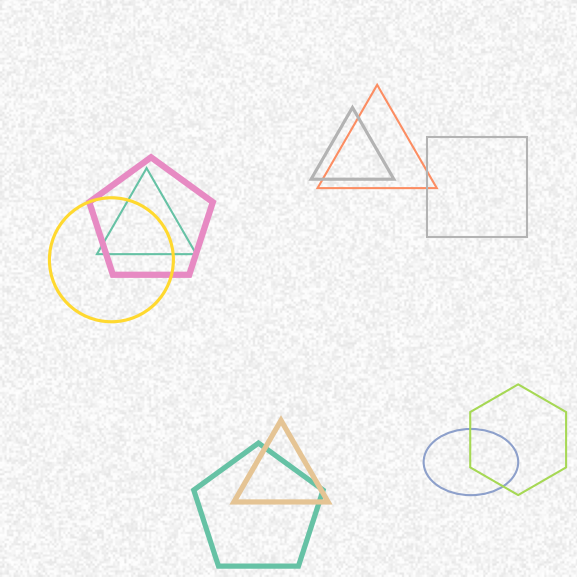[{"shape": "pentagon", "thickness": 2.5, "radius": 0.59, "center": [0.448, 0.114]}, {"shape": "triangle", "thickness": 1, "radius": 0.5, "center": [0.254, 0.609]}, {"shape": "triangle", "thickness": 1, "radius": 0.6, "center": [0.653, 0.733]}, {"shape": "oval", "thickness": 1, "radius": 0.41, "center": [0.815, 0.199]}, {"shape": "pentagon", "thickness": 3, "radius": 0.56, "center": [0.262, 0.614]}, {"shape": "hexagon", "thickness": 1, "radius": 0.48, "center": [0.897, 0.238]}, {"shape": "circle", "thickness": 1.5, "radius": 0.54, "center": [0.193, 0.549]}, {"shape": "triangle", "thickness": 2.5, "radius": 0.47, "center": [0.487, 0.177]}, {"shape": "triangle", "thickness": 1.5, "radius": 0.41, "center": [0.61, 0.73]}, {"shape": "square", "thickness": 1, "radius": 0.43, "center": [0.826, 0.676]}]